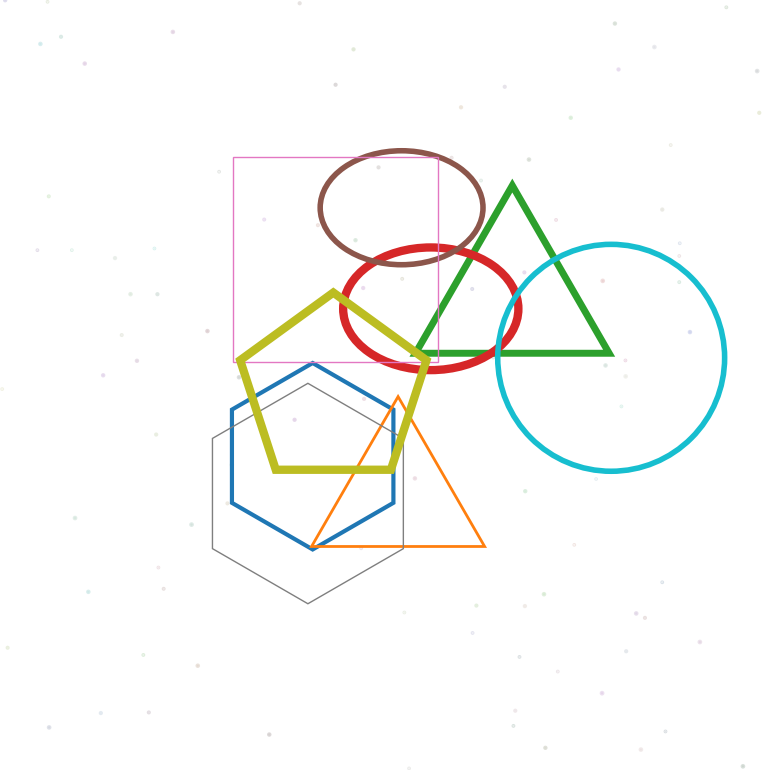[{"shape": "hexagon", "thickness": 1.5, "radius": 0.61, "center": [0.406, 0.407]}, {"shape": "triangle", "thickness": 1, "radius": 0.65, "center": [0.517, 0.355]}, {"shape": "triangle", "thickness": 2.5, "radius": 0.73, "center": [0.665, 0.614]}, {"shape": "oval", "thickness": 3, "radius": 0.57, "center": [0.559, 0.599]}, {"shape": "oval", "thickness": 2, "radius": 0.53, "center": [0.522, 0.73]}, {"shape": "square", "thickness": 0.5, "radius": 0.67, "center": [0.435, 0.663]}, {"shape": "hexagon", "thickness": 0.5, "radius": 0.72, "center": [0.4, 0.359]}, {"shape": "pentagon", "thickness": 3, "radius": 0.64, "center": [0.433, 0.493]}, {"shape": "circle", "thickness": 2, "radius": 0.74, "center": [0.794, 0.535]}]